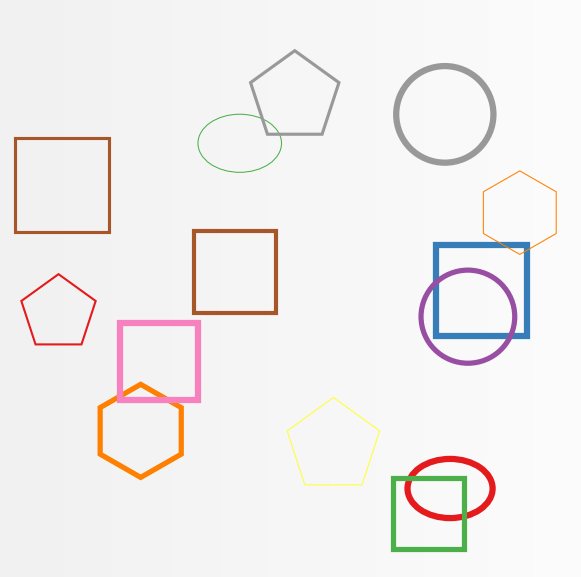[{"shape": "oval", "thickness": 3, "radius": 0.37, "center": [0.774, 0.153]}, {"shape": "pentagon", "thickness": 1, "radius": 0.34, "center": [0.101, 0.457]}, {"shape": "square", "thickness": 3, "radius": 0.39, "center": [0.828, 0.497]}, {"shape": "oval", "thickness": 0.5, "radius": 0.36, "center": [0.412, 0.751]}, {"shape": "square", "thickness": 2.5, "radius": 0.31, "center": [0.738, 0.109]}, {"shape": "circle", "thickness": 2.5, "radius": 0.4, "center": [0.805, 0.451]}, {"shape": "hexagon", "thickness": 0.5, "radius": 0.36, "center": [0.894, 0.631]}, {"shape": "hexagon", "thickness": 2.5, "radius": 0.4, "center": [0.242, 0.253]}, {"shape": "pentagon", "thickness": 0.5, "radius": 0.42, "center": [0.574, 0.227]}, {"shape": "square", "thickness": 1.5, "radius": 0.41, "center": [0.107, 0.679]}, {"shape": "square", "thickness": 2, "radius": 0.36, "center": [0.404, 0.529]}, {"shape": "square", "thickness": 3, "radius": 0.33, "center": [0.274, 0.373]}, {"shape": "pentagon", "thickness": 1.5, "radius": 0.4, "center": [0.507, 0.831]}, {"shape": "circle", "thickness": 3, "radius": 0.42, "center": [0.765, 0.801]}]